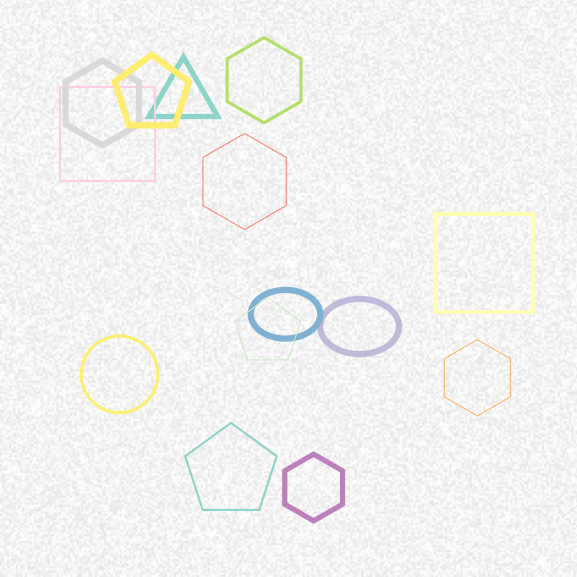[{"shape": "pentagon", "thickness": 1, "radius": 0.42, "center": [0.4, 0.184]}, {"shape": "triangle", "thickness": 2.5, "radius": 0.34, "center": [0.318, 0.832]}, {"shape": "square", "thickness": 2, "radius": 0.42, "center": [0.838, 0.544]}, {"shape": "oval", "thickness": 3, "radius": 0.34, "center": [0.623, 0.434]}, {"shape": "hexagon", "thickness": 0.5, "radius": 0.42, "center": [0.424, 0.685]}, {"shape": "oval", "thickness": 3, "radius": 0.3, "center": [0.494, 0.455]}, {"shape": "hexagon", "thickness": 0.5, "radius": 0.33, "center": [0.827, 0.345]}, {"shape": "hexagon", "thickness": 1.5, "radius": 0.37, "center": [0.457, 0.86]}, {"shape": "square", "thickness": 1, "radius": 0.41, "center": [0.187, 0.767]}, {"shape": "hexagon", "thickness": 3, "radius": 0.37, "center": [0.177, 0.821]}, {"shape": "hexagon", "thickness": 2.5, "radius": 0.29, "center": [0.543, 0.155]}, {"shape": "pentagon", "thickness": 0.5, "radius": 0.3, "center": [0.464, 0.424]}, {"shape": "pentagon", "thickness": 3, "radius": 0.34, "center": [0.263, 0.837]}, {"shape": "circle", "thickness": 1.5, "radius": 0.33, "center": [0.207, 0.351]}]